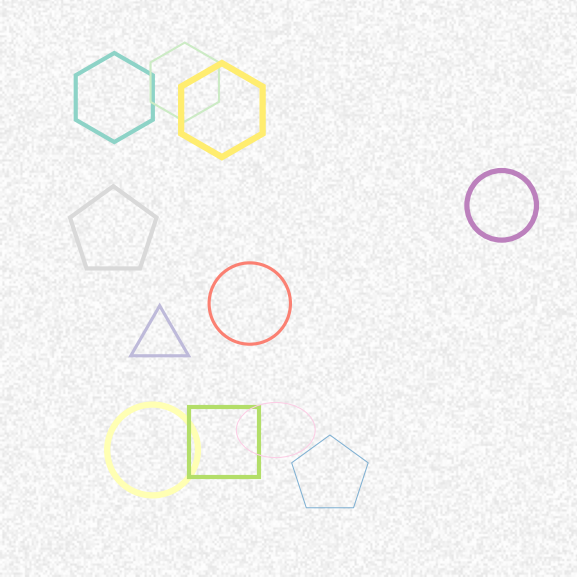[{"shape": "hexagon", "thickness": 2, "radius": 0.39, "center": [0.198, 0.83]}, {"shape": "circle", "thickness": 3, "radius": 0.39, "center": [0.264, 0.22]}, {"shape": "triangle", "thickness": 1.5, "radius": 0.29, "center": [0.277, 0.412]}, {"shape": "circle", "thickness": 1.5, "radius": 0.35, "center": [0.432, 0.474]}, {"shape": "pentagon", "thickness": 0.5, "radius": 0.35, "center": [0.571, 0.176]}, {"shape": "square", "thickness": 2, "radius": 0.3, "center": [0.388, 0.234]}, {"shape": "oval", "thickness": 0.5, "radius": 0.34, "center": [0.478, 0.254]}, {"shape": "pentagon", "thickness": 2, "radius": 0.39, "center": [0.196, 0.598]}, {"shape": "circle", "thickness": 2.5, "radius": 0.3, "center": [0.869, 0.644]}, {"shape": "hexagon", "thickness": 1, "radius": 0.34, "center": [0.32, 0.857]}, {"shape": "hexagon", "thickness": 3, "radius": 0.41, "center": [0.384, 0.809]}]